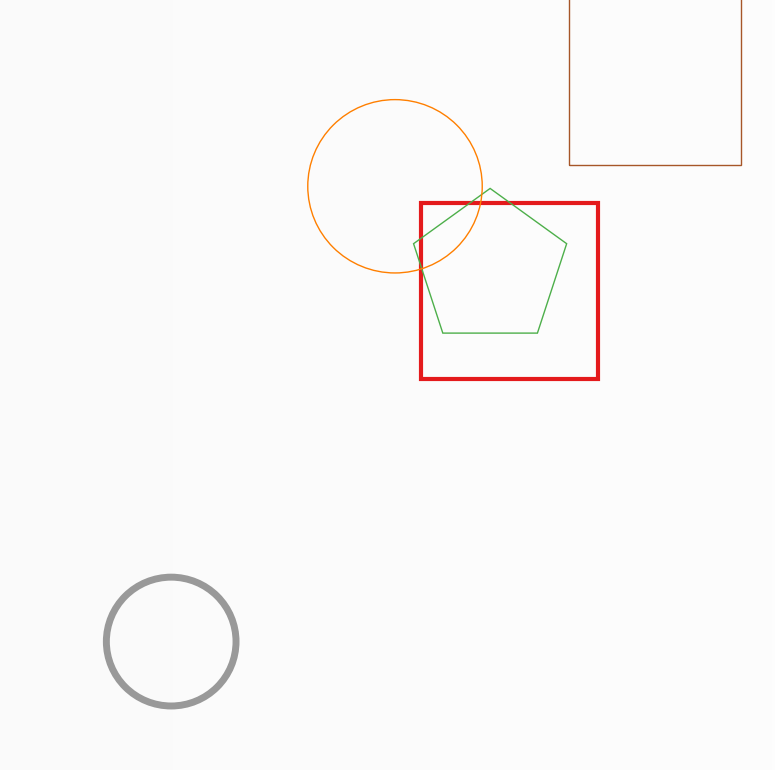[{"shape": "square", "thickness": 1.5, "radius": 0.57, "center": [0.658, 0.622]}, {"shape": "pentagon", "thickness": 0.5, "radius": 0.52, "center": [0.632, 0.651]}, {"shape": "circle", "thickness": 0.5, "radius": 0.56, "center": [0.51, 0.758]}, {"shape": "square", "thickness": 0.5, "radius": 0.55, "center": [0.845, 0.897]}, {"shape": "circle", "thickness": 2.5, "radius": 0.42, "center": [0.221, 0.167]}]